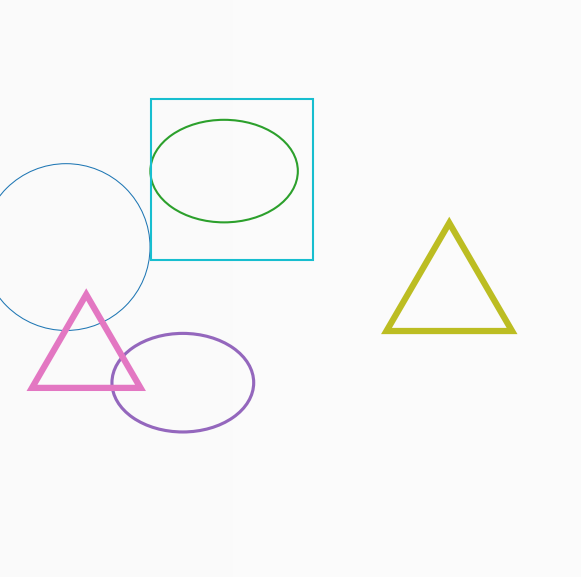[{"shape": "circle", "thickness": 0.5, "radius": 0.72, "center": [0.114, 0.571]}, {"shape": "oval", "thickness": 1, "radius": 0.63, "center": [0.386, 0.703]}, {"shape": "oval", "thickness": 1.5, "radius": 0.61, "center": [0.315, 0.336]}, {"shape": "triangle", "thickness": 3, "radius": 0.54, "center": [0.148, 0.381]}, {"shape": "triangle", "thickness": 3, "radius": 0.62, "center": [0.773, 0.488]}, {"shape": "square", "thickness": 1, "radius": 0.7, "center": [0.399, 0.688]}]